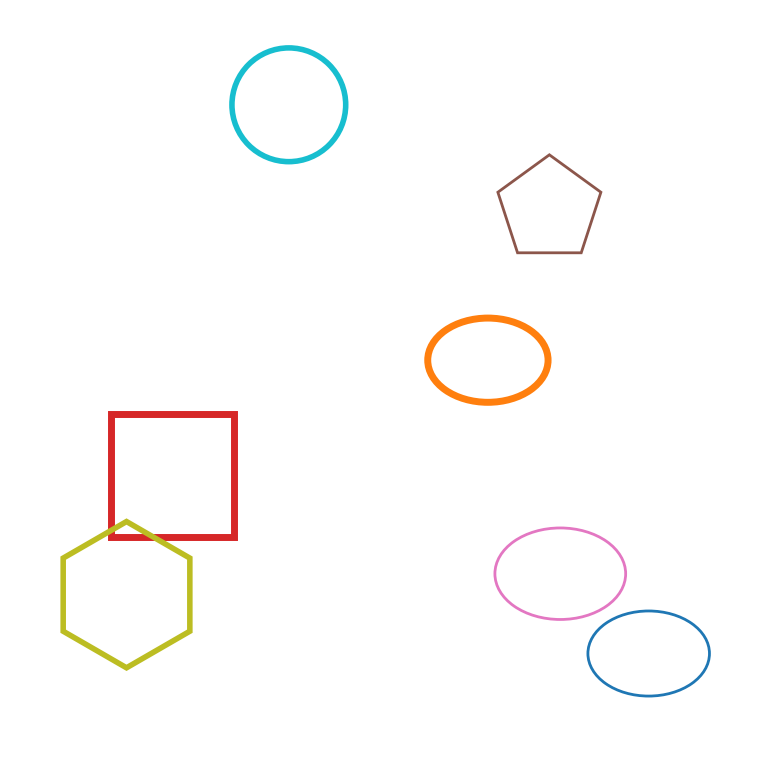[{"shape": "oval", "thickness": 1, "radius": 0.39, "center": [0.842, 0.151]}, {"shape": "oval", "thickness": 2.5, "radius": 0.39, "center": [0.634, 0.532]}, {"shape": "square", "thickness": 2.5, "radius": 0.4, "center": [0.224, 0.382]}, {"shape": "pentagon", "thickness": 1, "radius": 0.35, "center": [0.713, 0.729]}, {"shape": "oval", "thickness": 1, "radius": 0.42, "center": [0.728, 0.255]}, {"shape": "hexagon", "thickness": 2, "radius": 0.47, "center": [0.164, 0.228]}, {"shape": "circle", "thickness": 2, "radius": 0.37, "center": [0.375, 0.864]}]